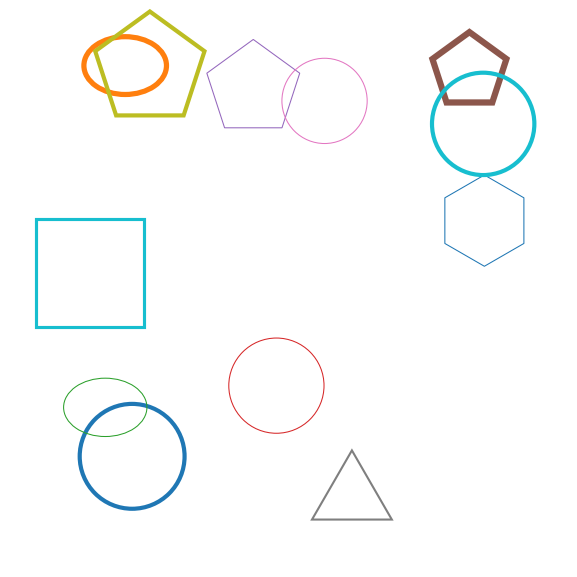[{"shape": "circle", "thickness": 2, "radius": 0.45, "center": [0.229, 0.209]}, {"shape": "hexagon", "thickness": 0.5, "radius": 0.4, "center": [0.839, 0.617]}, {"shape": "oval", "thickness": 2.5, "radius": 0.36, "center": [0.217, 0.886]}, {"shape": "oval", "thickness": 0.5, "radius": 0.36, "center": [0.182, 0.294]}, {"shape": "circle", "thickness": 0.5, "radius": 0.41, "center": [0.479, 0.331]}, {"shape": "pentagon", "thickness": 0.5, "radius": 0.42, "center": [0.439, 0.846]}, {"shape": "pentagon", "thickness": 3, "radius": 0.34, "center": [0.813, 0.876]}, {"shape": "circle", "thickness": 0.5, "radius": 0.37, "center": [0.562, 0.824]}, {"shape": "triangle", "thickness": 1, "radius": 0.4, "center": [0.609, 0.139]}, {"shape": "pentagon", "thickness": 2, "radius": 0.5, "center": [0.26, 0.88]}, {"shape": "square", "thickness": 1.5, "radius": 0.47, "center": [0.156, 0.527]}, {"shape": "circle", "thickness": 2, "radius": 0.44, "center": [0.837, 0.785]}]